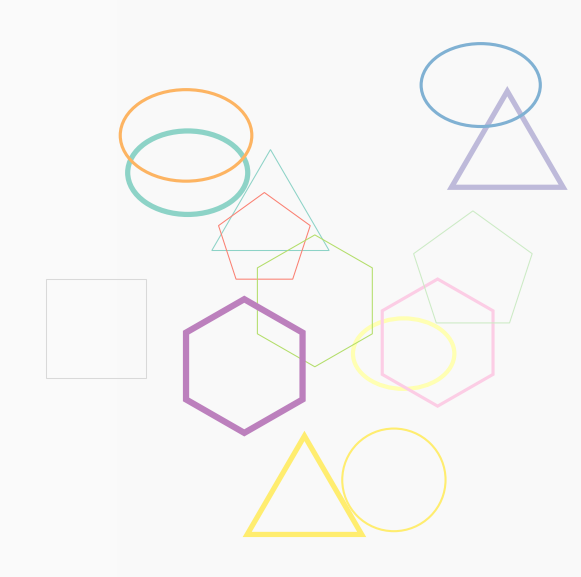[{"shape": "oval", "thickness": 2.5, "radius": 0.52, "center": [0.323, 0.7]}, {"shape": "triangle", "thickness": 0.5, "radius": 0.58, "center": [0.465, 0.624]}, {"shape": "oval", "thickness": 2, "radius": 0.44, "center": [0.694, 0.387]}, {"shape": "triangle", "thickness": 2.5, "radius": 0.55, "center": [0.873, 0.73]}, {"shape": "pentagon", "thickness": 0.5, "radius": 0.41, "center": [0.455, 0.583]}, {"shape": "oval", "thickness": 1.5, "radius": 0.51, "center": [0.827, 0.852]}, {"shape": "oval", "thickness": 1.5, "radius": 0.57, "center": [0.32, 0.765]}, {"shape": "hexagon", "thickness": 0.5, "radius": 0.57, "center": [0.542, 0.478]}, {"shape": "hexagon", "thickness": 1.5, "radius": 0.55, "center": [0.753, 0.406]}, {"shape": "square", "thickness": 0.5, "radius": 0.43, "center": [0.165, 0.431]}, {"shape": "hexagon", "thickness": 3, "radius": 0.58, "center": [0.42, 0.365]}, {"shape": "pentagon", "thickness": 0.5, "radius": 0.54, "center": [0.814, 0.527]}, {"shape": "triangle", "thickness": 2.5, "radius": 0.57, "center": [0.524, 0.131]}, {"shape": "circle", "thickness": 1, "radius": 0.44, "center": [0.678, 0.168]}]